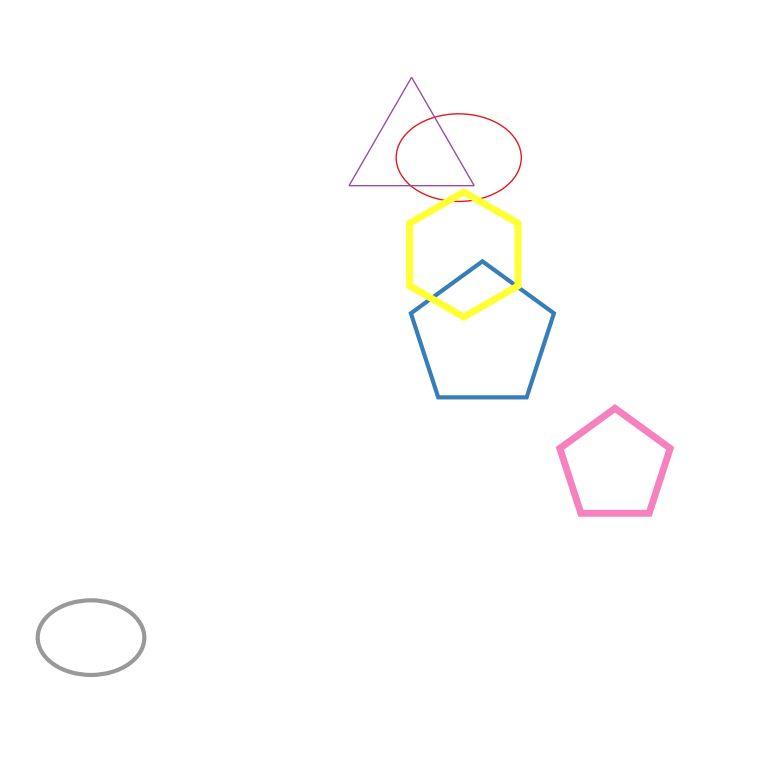[{"shape": "oval", "thickness": 0.5, "radius": 0.41, "center": [0.596, 0.795]}, {"shape": "pentagon", "thickness": 1.5, "radius": 0.49, "center": [0.627, 0.563]}, {"shape": "triangle", "thickness": 0.5, "radius": 0.47, "center": [0.535, 0.806]}, {"shape": "hexagon", "thickness": 2.5, "radius": 0.41, "center": [0.602, 0.669]}, {"shape": "pentagon", "thickness": 2.5, "radius": 0.38, "center": [0.799, 0.394]}, {"shape": "oval", "thickness": 1.5, "radius": 0.35, "center": [0.118, 0.172]}]